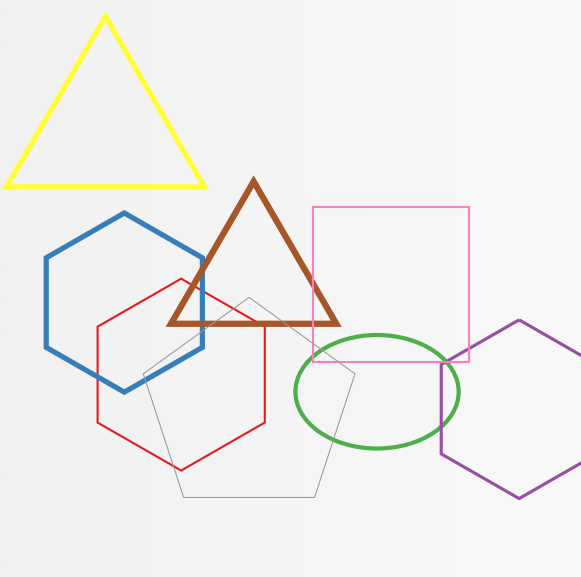[{"shape": "hexagon", "thickness": 1, "radius": 0.83, "center": [0.312, 0.35]}, {"shape": "hexagon", "thickness": 2.5, "radius": 0.78, "center": [0.214, 0.475]}, {"shape": "oval", "thickness": 2, "radius": 0.7, "center": [0.649, 0.321]}, {"shape": "hexagon", "thickness": 1.5, "radius": 0.77, "center": [0.893, 0.291]}, {"shape": "triangle", "thickness": 2.5, "radius": 0.98, "center": [0.181, 0.774]}, {"shape": "triangle", "thickness": 3, "radius": 0.82, "center": [0.436, 0.521]}, {"shape": "square", "thickness": 1, "radius": 0.67, "center": [0.672, 0.506]}, {"shape": "pentagon", "thickness": 0.5, "radius": 0.96, "center": [0.429, 0.293]}]